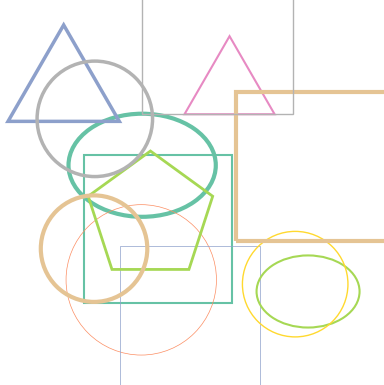[{"shape": "square", "thickness": 1.5, "radius": 0.96, "center": [0.411, 0.405]}, {"shape": "oval", "thickness": 3, "radius": 0.96, "center": [0.369, 0.571]}, {"shape": "circle", "thickness": 0.5, "radius": 0.98, "center": [0.367, 0.273]}, {"shape": "square", "thickness": 0.5, "radius": 0.91, "center": [0.493, 0.179]}, {"shape": "triangle", "thickness": 2.5, "radius": 0.83, "center": [0.165, 0.768]}, {"shape": "triangle", "thickness": 1.5, "radius": 0.68, "center": [0.596, 0.771]}, {"shape": "oval", "thickness": 1.5, "radius": 0.67, "center": [0.8, 0.243]}, {"shape": "pentagon", "thickness": 2, "radius": 0.85, "center": [0.391, 0.438]}, {"shape": "circle", "thickness": 1, "radius": 0.69, "center": [0.767, 0.262]}, {"shape": "circle", "thickness": 3, "radius": 0.69, "center": [0.244, 0.354]}, {"shape": "square", "thickness": 3, "radius": 0.97, "center": [0.806, 0.567]}, {"shape": "circle", "thickness": 2.5, "radius": 0.75, "center": [0.246, 0.691]}, {"shape": "square", "thickness": 1, "radius": 0.98, "center": [0.565, 0.898]}]